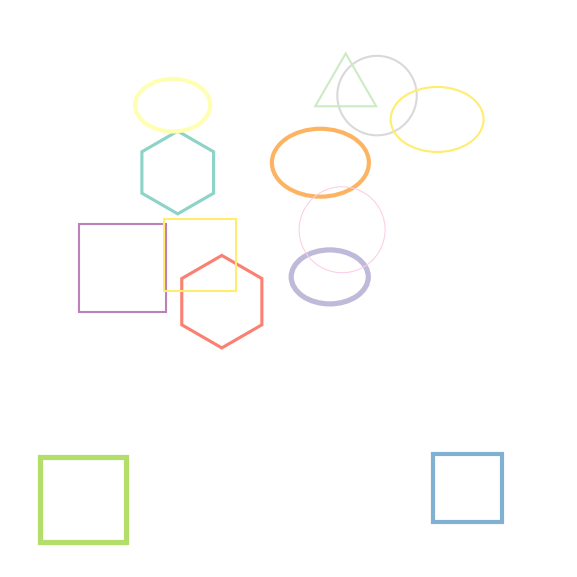[{"shape": "hexagon", "thickness": 1.5, "radius": 0.36, "center": [0.308, 0.7]}, {"shape": "oval", "thickness": 2, "radius": 0.33, "center": [0.299, 0.817]}, {"shape": "oval", "thickness": 2.5, "radius": 0.33, "center": [0.571, 0.52]}, {"shape": "hexagon", "thickness": 1.5, "radius": 0.4, "center": [0.384, 0.477]}, {"shape": "square", "thickness": 2, "radius": 0.3, "center": [0.81, 0.154]}, {"shape": "oval", "thickness": 2, "radius": 0.42, "center": [0.555, 0.717]}, {"shape": "square", "thickness": 2.5, "radius": 0.37, "center": [0.144, 0.134]}, {"shape": "circle", "thickness": 0.5, "radius": 0.37, "center": [0.592, 0.601]}, {"shape": "circle", "thickness": 1, "radius": 0.34, "center": [0.653, 0.834]}, {"shape": "square", "thickness": 1, "radius": 0.38, "center": [0.212, 0.536]}, {"shape": "triangle", "thickness": 1, "radius": 0.3, "center": [0.599, 0.846]}, {"shape": "oval", "thickness": 1, "radius": 0.4, "center": [0.757, 0.792]}, {"shape": "square", "thickness": 1, "radius": 0.31, "center": [0.346, 0.557]}]